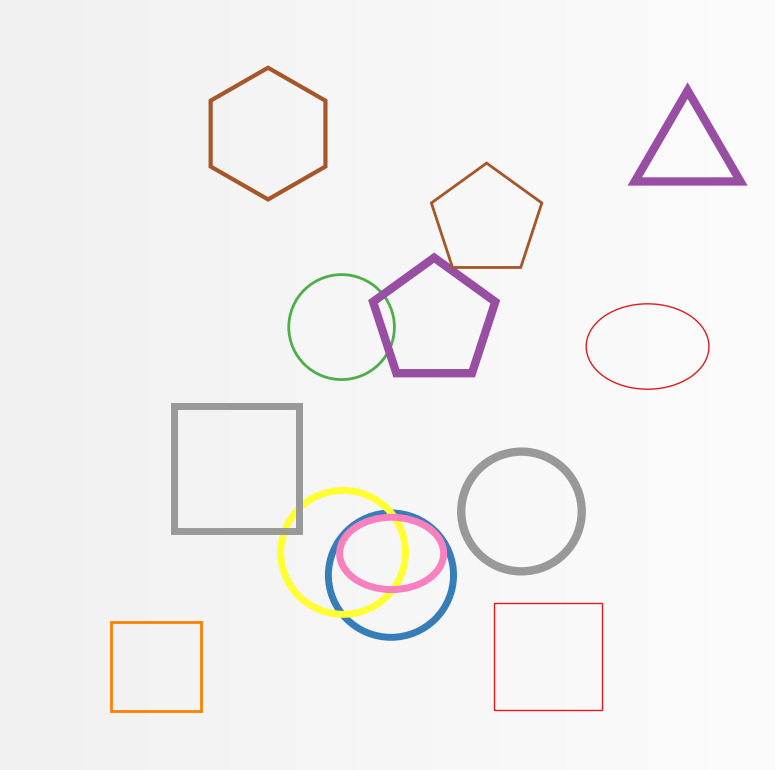[{"shape": "oval", "thickness": 0.5, "radius": 0.4, "center": [0.836, 0.55]}, {"shape": "square", "thickness": 0.5, "radius": 0.35, "center": [0.707, 0.147]}, {"shape": "circle", "thickness": 2.5, "radius": 0.4, "center": [0.504, 0.253]}, {"shape": "circle", "thickness": 1, "radius": 0.34, "center": [0.441, 0.575]}, {"shape": "pentagon", "thickness": 3, "radius": 0.41, "center": [0.56, 0.582]}, {"shape": "triangle", "thickness": 3, "radius": 0.39, "center": [0.887, 0.804]}, {"shape": "square", "thickness": 1, "radius": 0.29, "center": [0.201, 0.134]}, {"shape": "circle", "thickness": 2.5, "radius": 0.4, "center": [0.443, 0.283]}, {"shape": "hexagon", "thickness": 1.5, "radius": 0.43, "center": [0.346, 0.827]}, {"shape": "pentagon", "thickness": 1, "radius": 0.37, "center": [0.628, 0.713]}, {"shape": "oval", "thickness": 2.5, "radius": 0.34, "center": [0.505, 0.281]}, {"shape": "square", "thickness": 2.5, "radius": 0.4, "center": [0.305, 0.392]}, {"shape": "circle", "thickness": 3, "radius": 0.39, "center": [0.673, 0.336]}]